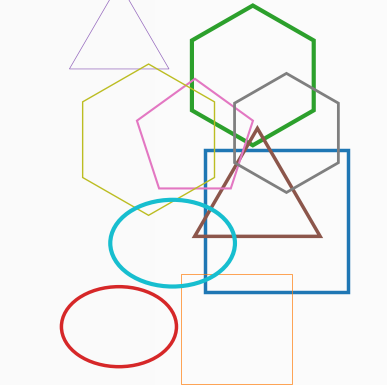[{"shape": "square", "thickness": 2.5, "radius": 0.92, "center": [0.713, 0.426]}, {"shape": "square", "thickness": 0.5, "radius": 0.71, "center": [0.611, 0.146]}, {"shape": "hexagon", "thickness": 3, "radius": 0.91, "center": [0.652, 0.804]}, {"shape": "oval", "thickness": 2.5, "radius": 0.74, "center": [0.307, 0.151]}, {"shape": "triangle", "thickness": 0.5, "radius": 0.74, "center": [0.308, 0.895]}, {"shape": "triangle", "thickness": 2.5, "radius": 0.93, "center": [0.664, 0.48]}, {"shape": "pentagon", "thickness": 1.5, "radius": 0.79, "center": [0.503, 0.638]}, {"shape": "hexagon", "thickness": 2, "radius": 0.77, "center": [0.739, 0.655]}, {"shape": "hexagon", "thickness": 1, "radius": 0.98, "center": [0.383, 0.637]}, {"shape": "oval", "thickness": 3, "radius": 0.8, "center": [0.445, 0.368]}]